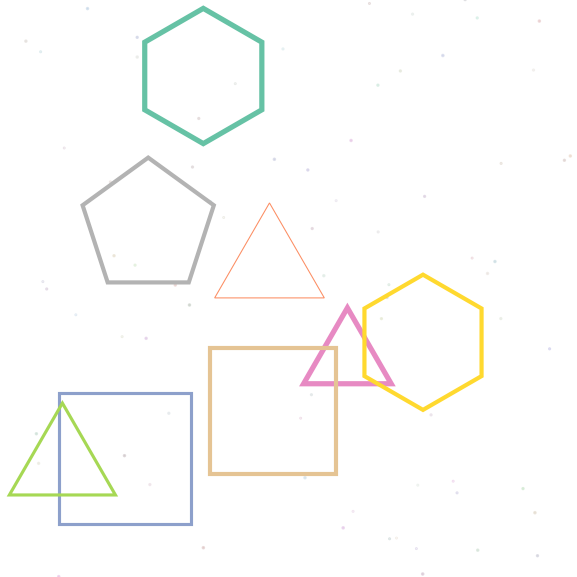[{"shape": "hexagon", "thickness": 2.5, "radius": 0.59, "center": [0.352, 0.868]}, {"shape": "triangle", "thickness": 0.5, "radius": 0.55, "center": [0.467, 0.538]}, {"shape": "square", "thickness": 1.5, "radius": 0.57, "center": [0.217, 0.205]}, {"shape": "triangle", "thickness": 2.5, "radius": 0.44, "center": [0.602, 0.378]}, {"shape": "triangle", "thickness": 1.5, "radius": 0.53, "center": [0.108, 0.195]}, {"shape": "hexagon", "thickness": 2, "radius": 0.59, "center": [0.732, 0.406]}, {"shape": "square", "thickness": 2, "radius": 0.54, "center": [0.472, 0.287]}, {"shape": "pentagon", "thickness": 2, "radius": 0.6, "center": [0.257, 0.607]}]